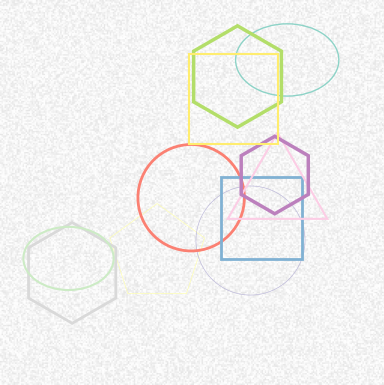[{"shape": "oval", "thickness": 1, "radius": 0.67, "center": [0.746, 0.844]}, {"shape": "pentagon", "thickness": 0.5, "radius": 0.65, "center": [0.408, 0.342]}, {"shape": "circle", "thickness": 0.5, "radius": 0.71, "center": [0.651, 0.375]}, {"shape": "circle", "thickness": 2, "radius": 0.69, "center": [0.497, 0.486]}, {"shape": "square", "thickness": 2, "radius": 0.53, "center": [0.679, 0.434]}, {"shape": "hexagon", "thickness": 2.5, "radius": 0.66, "center": [0.617, 0.801]}, {"shape": "triangle", "thickness": 1.5, "radius": 0.75, "center": [0.721, 0.506]}, {"shape": "hexagon", "thickness": 2, "radius": 0.65, "center": [0.187, 0.291]}, {"shape": "hexagon", "thickness": 2.5, "radius": 0.5, "center": [0.714, 0.545]}, {"shape": "oval", "thickness": 1.5, "radius": 0.59, "center": [0.178, 0.329]}, {"shape": "square", "thickness": 1.5, "radius": 0.58, "center": [0.607, 0.743]}]